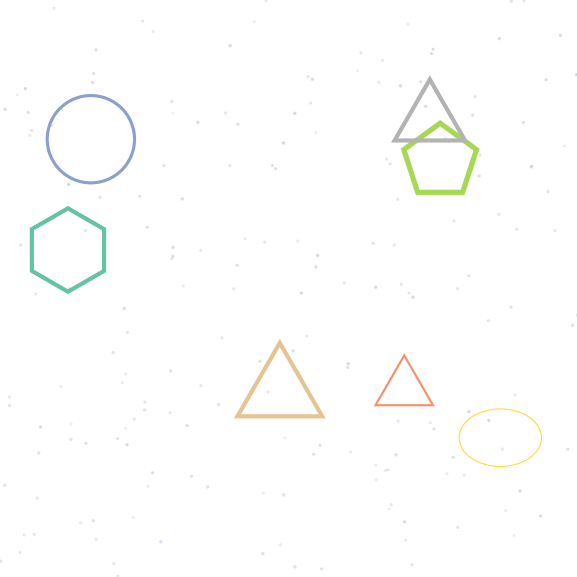[{"shape": "hexagon", "thickness": 2, "radius": 0.36, "center": [0.118, 0.566]}, {"shape": "triangle", "thickness": 1, "radius": 0.29, "center": [0.7, 0.326]}, {"shape": "circle", "thickness": 1.5, "radius": 0.38, "center": [0.157, 0.758]}, {"shape": "pentagon", "thickness": 2.5, "radius": 0.33, "center": [0.762, 0.72]}, {"shape": "oval", "thickness": 0.5, "radius": 0.36, "center": [0.866, 0.241]}, {"shape": "triangle", "thickness": 2, "radius": 0.42, "center": [0.485, 0.321]}, {"shape": "triangle", "thickness": 2, "radius": 0.35, "center": [0.744, 0.791]}]